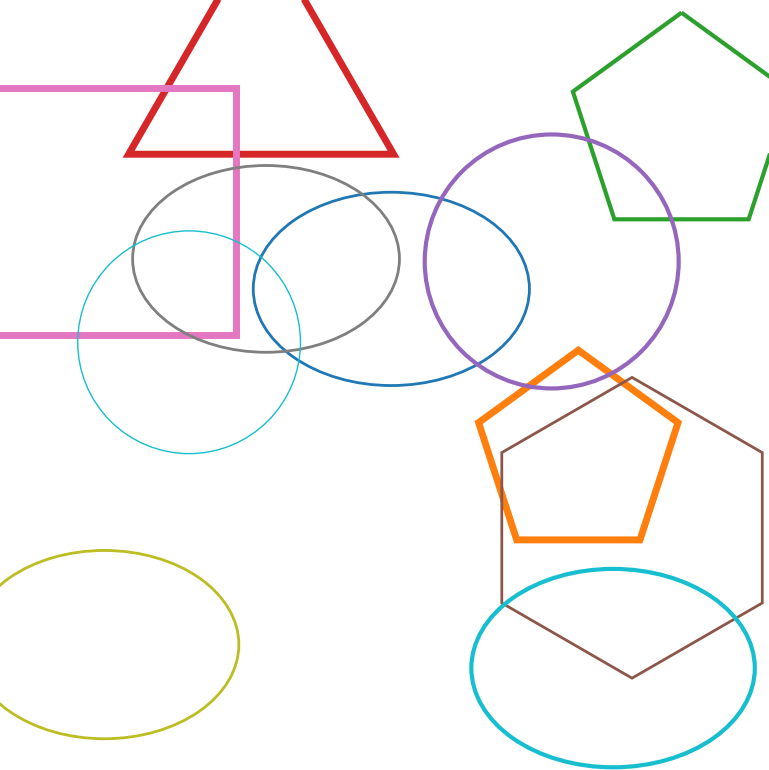[{"shape": "oval", "thickness": 1, "radius": 0.9, "center": [0.508, 0.625]}, {"shape": "pentagon", "thickness": 2.5, "radius": 0.68, "center": [0.751, 0.409]}, {"shape": "pentagon", "thickness": 1.5, "radius": 0.74, "center": [0.885, 0.835]}, {"shape": "triangle", "thickness": 2.5, "radius": 0.99, "center": [0.339, 0.899]}, {"shape": "circle", "thickness": 1.5, "radius": 0.82, "center": [0.716, 0.66]}, {"shape": "hexagon", "thickness": 1, "radius": 0.98, "center": [0.821, 0.315]}, {"shape": "square", "thickness": 2.5, "radius": 0.8, "center": [0.146, 0.725]}, {"shape": "oval", "thickness": 1, "radius": 0.87, "center": [0.345, 0.664]}, {"shape": "oval", "thickness": 1, "radius": 0.87, "center": [0.136, 0.163]}, {"shape": "circle", "thickness": 0.5, "radius": 0.72, "center": [0.246, 0.556]}, {"shape": "oval", "thickness": 1.5, "radius": 0.92, "center": [0.796, 0.132]}]